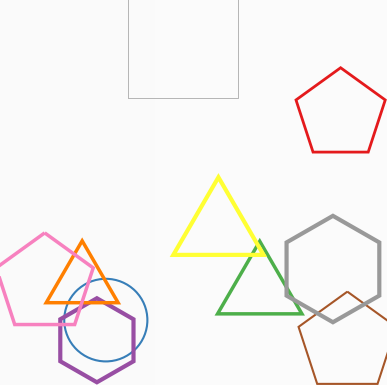[{"shape": "pentagon", "thickness": 2, "radius": 0.61, "center": [0.879, 0.703]}, {"shape": "circle", "thickness": 1.5, "radius": 0.54, "center": [0.273, 0.169]}, {"shape": "triangle", "thickness": 2.5, "radius": 0.63, "center": [0.67, 0.248]}, {"shape": "hexagon", "thickness": 3, "radius": 0.55, "center": [0.25, 0.116]}, {"shape": "triangle", "thickness": 2.5, "radius": 0.54, "center": [0.212, 0.267]}, {"shape": "triangle", "thickness": 3, "radius": 0.67, "center": [0.564, 0.405]}, {"shape": "pentagon", "thickness": 1.5, "radius": 0.66, "center": [0.896, 0.11]}, {"shape": "pentagon", "thickness": 2.5, "radius": 0.66, "center": [0.115, 0.263]}, {"shape": "square", "thickness": 0.5, "radius": 0.71, "center": [0.473, 0.886]}, {"shape": "hexagon", "thickness": 3, "radius": 0.69, "center": [0.859, 0.301]}]